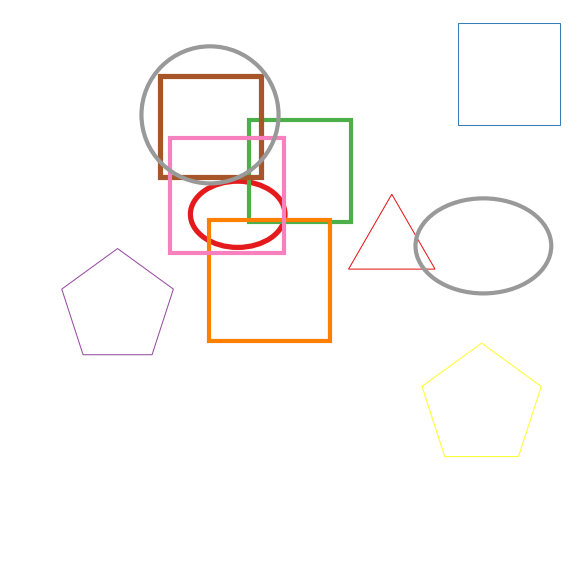[{"shape": "oval", "thickness": 2.5, "radius": 0.41, "center": [0.412, 0.628]}, {"shape": "triangle", "thickness": 0.5, "radius": 0.43, "center": [0.678, 0.576]}, {"shape": "square", "thickness": 0.5, "radius": 0.44, "center": [0.882, 0.871]}, {"shape": "square", "thickness": 2, "radius": 0.44, "center": [0.519, 0.703]}, {"shape": "pentagon", "thickness": 0.5, "radius": 0.51, "center": [0.204, 0.467]}, {"shape": "square", "thickness": 2, "radius": 0.52, "center": [0.467, 0.513]}, {"shape": "pentagon", "thickness": 0.5, "radius": 0.54, "center": [0.834, 0.296]}, {"shape": "square", "thickness": 2.5, "radius": 0.44, "center": [0.365, 0.78]}, {"shape": "square", "thickness": 2, "radius": 0.5, "center": [0.393, 0.66]}, {"shape": "circle", "thickness": 2, "radius": 0.59, "center": [0.364, 0.8]}, {"shape": "oval", "thickness": 2, "radius": 0.59, "center": [0.837, 0.573]}]